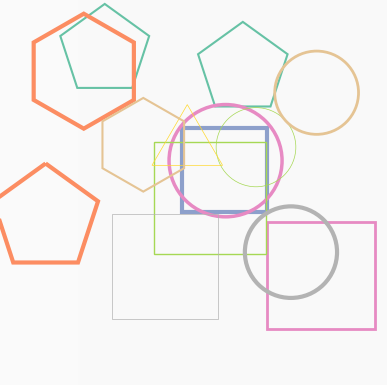[{"shape": "pentagon", "thickness": 1.5, "radius": 0.6, "center": [0.27, 0.869]}, {"shape": "pentagon", "thickness": 1.5, "radius": 0.61, "center": [0.627, 0.822]}, {"shape": "pentagon", "thickness": 3, "radius": 0.71, "center": [0.118, 0.433]}, {"shape": "hexagon", "thickness": 3, "radius": 0.75, "center": [0.216, 0.815]}, {"shape": "square", "thickness": 3, "radius": 0.54, "center": [0.579, 0.558]}, {"shape": "circle", "thickness": 2.5, "radius": 0.73, "center": [0.582, 0.583]}, {"shape": "square", "thickness": 2, "radius": 0.69, "center": [0.828, 0.285]}, {"shape": "circle", "thickness": 0.5, "radius": 0.51, "center": [0.661, 0.618]}, {"shape": "square", "thickness": 1, "radius": 0.73, "center": [0.543, 0.485]}, {"shape": "triangle", "thickness": 0.5, "radius": 0.53, "center": [0.483, 0.623]}, {"shape": "circle", "thickness": 2, "radius": 0.54, "center": [0.817, 0.759]}, {"shape": "hexagon", "thickness": 1.5, "radius": 0.61, "center": [0.37, 0.624]}, {"shape": "square", "thickness": 0.5, "radius": 0.68, "center": [0.425, 0.307]}, {"shape": "circle", "thickness": 3, "radius": 0.59, "center": [0.751, 0.345]}]